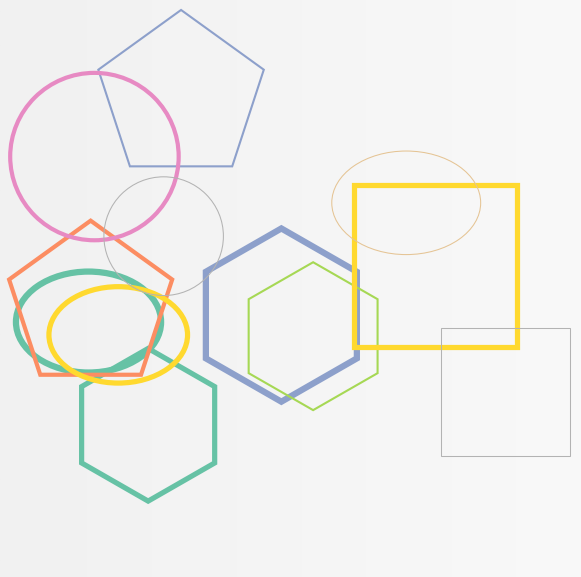[{"shape": "oval", "thickness": 3, "radius": 0.62, "center": [0.152, 0.441]}, {"shape": "hexagon", "thickness": 2.5, "radius": 0.66, "center": [0.255, 0.264]}, {"shape": "pentagon", "thickness": 2, "radius": 0.74, "center": [0.156, 0.47]}, {"shape": "hexagon", "thickness": 3, "radius": 0.75, "center": [0.484, 0.454]}, {"shape": "pentagon", "thickness": 1, "radius": 0.75, "center": [0.312, 0.832]}, {"shape": "circle", "thickness": 2, "radius": 0.72, "center": [0.162, 0.728]}, {"shape": "hexagon", "thickness": 1, "radius": 0.64, "center": [0.539, 0.417]}, {"shape": "oval", "thickness": 2.5, "radius": 0.6, "center": [0.203, 0.419]}, {"shape": "square", "thickness": 2.5, "radius": 0.7, "center": [0.75, 0.538]}, {"shape": "oval", "thickness": 0.5, "radius": 0.64, "center": [0.699, 0.648]}, {"shape": "circle", "thickness": 0.5, "radius": 0.51, "center": [0.282, 0.59]}, {"shape": "square", "thickness": 0.5, "radius": 0.56, "center": [0.869, 0.32]}]